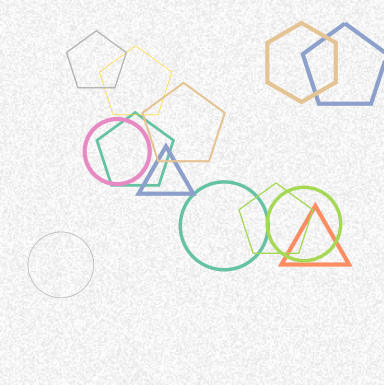[{"shape": "circle", "thickness": 2.5, "radius": 0.57, "center": [0.582, 0.413]}, {"shape": "pentagon", "thickness": 2, "radius": 0.52, "center": [0.351, 0.603]}, {"shape": "triangle", "thickness": 3, "radius": 0.51, "center": [0.819, 0.364]}, {"shape": "pentagon", "thickness": 3, "radius": 0.58, "center": [0.896, 0.824]}, {"shape": "triangle", "thickness": 3, "radius": 0.41, "center": [0.431, 0.538]}, {"shape": "circle", "thickness": 3, "radius": 0.42, "center": [0.304, 0.606]}, {"shape": "circle", "thickness": 2.5, "radius": 0.48, "center": [0.79, 0.418]}, {"shape": "pentagon", "thickness": 1, "radius": 0.51, "center": [0.717, 0.424]}, {"shape": "pentagon", "thickness": 0.5, "radius": 0.5, "center": [0.352, 0.782]}, {"shape": "hexagon", "thickness": 3, "radius": 0.51, "center": [0.783, 0.838]}, {"shape": "pentagon", "thickness": 1.5, "radius": 0.56, "center": [0.477, 0.672]}, {"shape": "pentagon", "thickness": 1, "radius": 0.41, "center": [0.25, 0.838]}, {"shape": "circle", "thickness": 0.5, "radius": 0.43, "center": [0.158, 0.312]}]